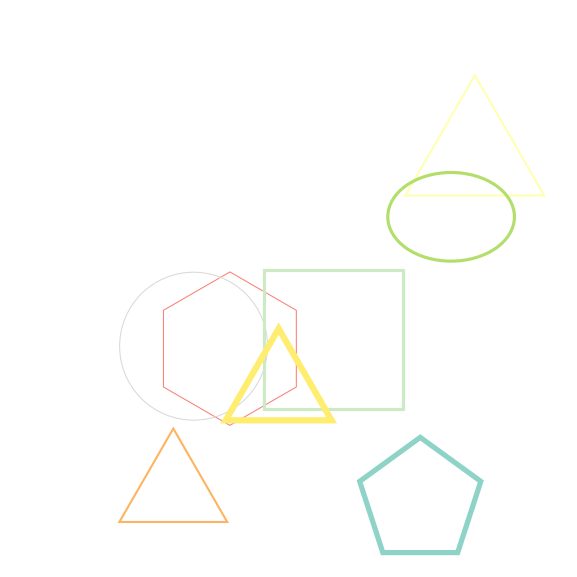[{"shape": "pentagon", "thickness": 2.5, "radius": 0.55, "center": [0.728, 0.131]}, {"shape": "triangle", "thickness": 1, "radius": 0.69, "center": [0.822, 0.73]}, {"shape": "hexagon", "thickness": 0.5, "radius": 0.66, "center": [0.398, 0.395]}, {"shape": "triangle", "thickness": 1, "radius": 0.54, "center": [0.3, 0.149]}, {"shape": "oval", "thickness": 1.5, "radius": 0.55, "center": [0.781, 0.624]}, {"shape": "circle", "thickness": 0.5, "radius": 0.64, "center": [0.335, 0.4]}, {"shape": "square", "thickness": 1.5, "radius": 0.6, "center": [0.577, 0.411]}, {"shape": "triangle", "thickness": 3, "radius": 0.53, "center": [0.483, 0.324]}]